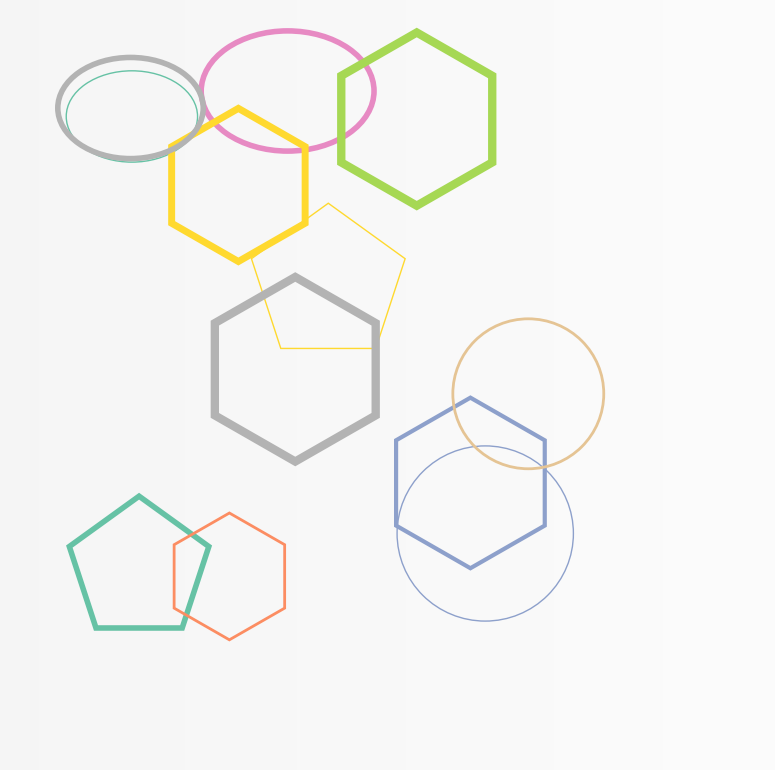[{"shape": "pentagon", "thickness": 2, "radius": 0.47, "center": [0.179, 0.261]}, {"shape": "oval", "thickness": 0.5, "radius": 0.42, "center": [0.17, 0.849]}, {"shape": "hexagon", "thickness": 1, "radius": 0.41, "center": [0.296, 0.251]}, {"shape": "circle", "thickness": 0.5, "radius": 0.57, "center": [0.626, 0.307]}, {"shape": "hexagon", "thickness": 1.5, "radius": 0.55, "center": [0.607, 0.373]}, {"shape": "oval", "thickness": 2, "radius": 0.56, "center": [0.371, 0.882]}, {"shape": "hexagon", "thickness": 3, "radius": 0.56, "center": [0.538, 0.845]}, {"shape": "pentagon", "thickness": 0.5, "radius": 0.52, "center": [0.424, 0.632]}, {"shape": "hexagon", "thickness": 2.5, "radius": 0.5, "center": [0.308, 0.76]}, {"shape": "circle", "thickness": 1, "radius": 0.49, "center": [0.682, 0.489]}, {"shape": "oval", "thickness": 2, "radius": 0.47, "center": [0.168, 0.86]}, {"shape": "hexagon", "thickness": 3, "radius": 0.6, "center": [0.381, 0.52]}]